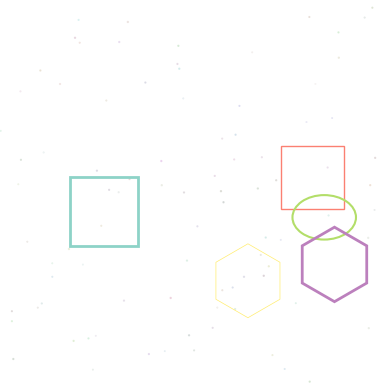[{"shape": "square", "thickness": 2, "radius": 0.44, "center": [0.27, 0.451]}, {"shape": "square", "thickness": 1, "radius": 0.41, "center": [0.812, 0.539]}, {"shape": "oval", "thickness": 1.5, "radius": 0.41, "center": [0.842, 0.435]}, {"shape": "hexagon", "thickness": 2, "radius": 0.48, "center": [0.869, 0.313]}, {"shape": "hexagon", "thickness": 0.5, "radius": 0.48, "center": [0.644, 0.271]}]